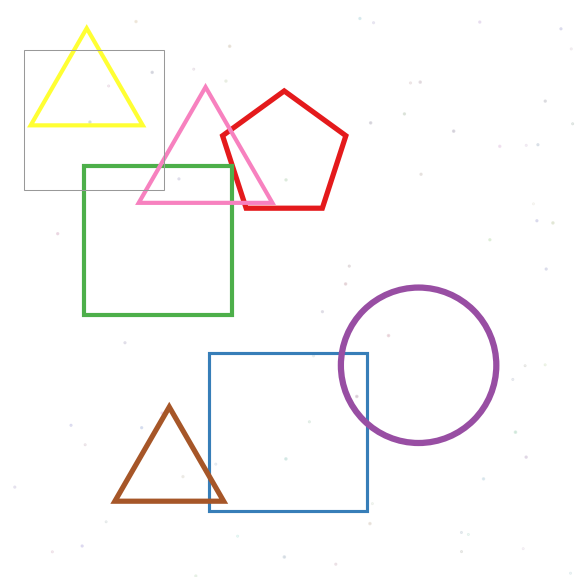[{"shape": "pentagon", "thickness": 2.5, "radius": 0.56, "center": [0.492, 0.729]}, {"shape": "square", "thickness": 1.5, "radius": 0.68, "center": [0.499, 0.251]}, {"shape": "square", "thickness": 2, "radius": 0.64, "center": [0.273, 0.582]}, {"shape": "circle", "thickness": 3, "radius": 0.67, "center": [0.725, 0.367]}, {"shape": "triangle", "thickness": 2, "radius": 0.56, "center": [0.15, 0.838]}, {"shape": "triangle", "thickness": 2.5, "radius": 0.54, "center": [0.293, 0.186]}, {"shape": "triangle", "thickness": 2, "radius": 0.67, "center": [0.356, 0.715]}, {"shape": "square", "thickness": 0.5, "radius": 0.61, "center": [0.163, 0.791]}]